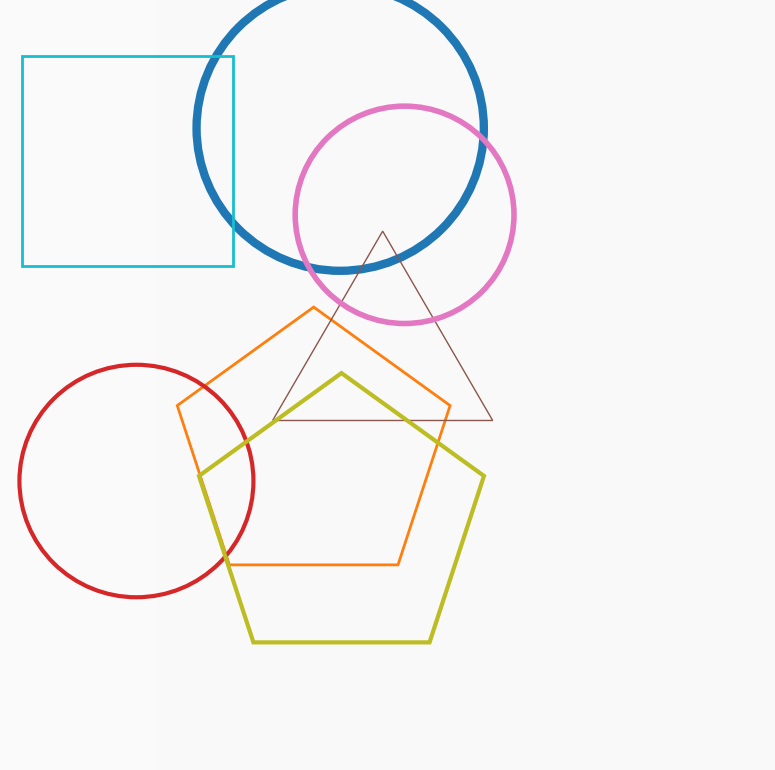[{"shape": "circle", "thickness": 3, "radius": 0.93, "center": [0.439, 0.834]}, {"shape": "pentagon", "thickness": 1, "radius": 0.93, "center": [0.405, 0.416]}, {"shape": "circle", "thickness": 1.5, "radius": 0.75, "center": [0.176, 0.375]}, {"shape": "triangle", "thickness": 0.5, "radius": 0.82, "center": [0.494, 0.536]}, {"shape": "circle", "thickness": 2, "radius": 0.71, "center": [0.522, 0.721]}, {"shape": "pentagon", "thickness": 1.5, "radius": 0.97, "center": [0.441, 0.322]}, {"shape": "square", "thickness": 1, "radius": 0.68, "center": [0.165, 0.791]}]